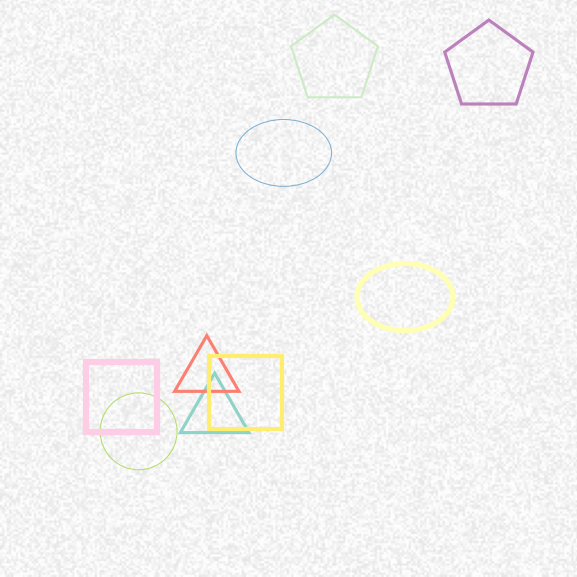[{"shape": "triangle", "thickness": 1.5, "radius": 0.34, "center": [0.372, 0.284]}, {"shape": "oval", "thickness": 2.5, "radius": 0.42, "center": [0.701, 0.485]}, {"shape": "triangle", "thickness": 1.5, "radius": 0.32, "center": [0.358, 0.354]}, {"shape": "oval", "thickness": 0.5, "radius": 0.41, "center": [0.491, 0.734]}, {"shape": "circle", "thickness": 0.5, "radius": 0.33, "center": [0.24, 0.252]}, {"shape": "square", "thickness": 3, "radius": 0.3, "center": [0.21, 0.312]}, {"shape": "pentagon", "thickness": 1.5, "radius": 0.4, "center": [0.847, 0.884]}, {"shape": "pentagon", "thickness": 1, "radius": 0.4, "center": [0.579, 0.895]}, {"shape": "square", "thickness": 2, "radius": 0.32, "center": [0.425, 0.32]}]